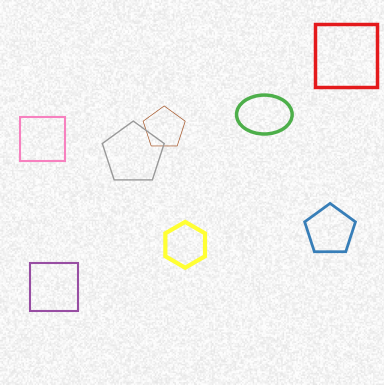[{"shape": "square", "thickness": 2.5, "radius": 0.41, "center": [0.898, 0.855]}, {"shape": "pentagon", "thickness": 2, "radius": 0.35, "center": [0.857, 0.402]}, {"shape": "oval", "thickness": 2.5, "radius": 0.36, "center": [0.687, 0.703]}, {"shape": "square", "thickness": 1.5, "radius": 0.31, "center": [0.14, 0.254]}, {"shape": "hexagon", "thickness": 3, "radius": 0.3, "center": [0.481, 0.364]}, {"shape": "pentagon", "thickness": 0.5, "radius": 0.29, "center": [0.426, 0.667]}, {"shape": "square", "thickness": 1.5, "radius": 0.29, "center": [0.111, 0.638]}, {"shape": "pentagon", "thickness": 1, "radius": 0.42, "center": [0.346, 0.601]}]